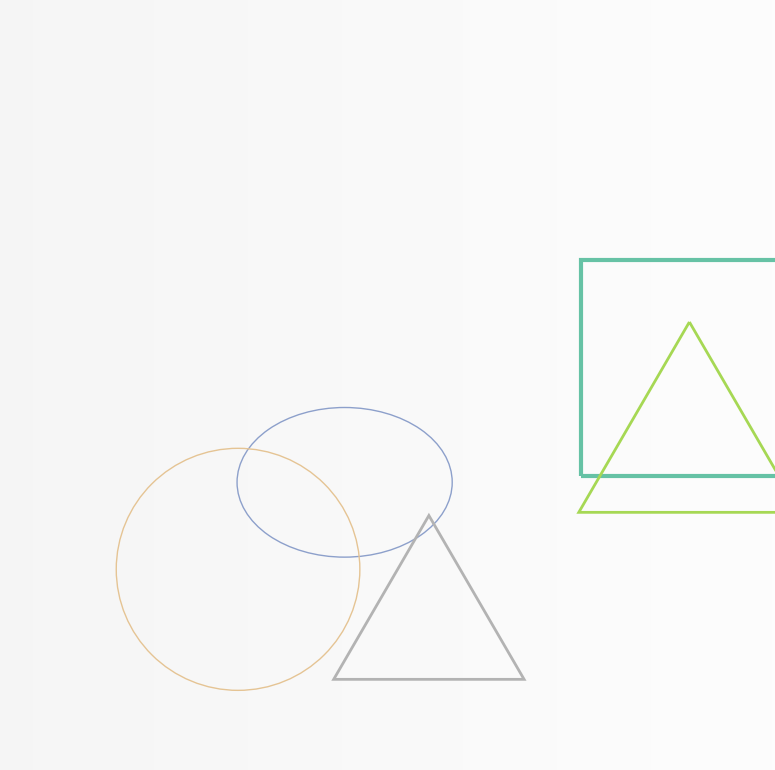[{"shape": "square", "thickness": 1.5, "radius": 0.7, "center": [0.89, 0.522]}, {"shape": "oval", "thickness": 0.5, "radius": 0.69, "center": [0.445, 0.374]}, {"shape": "triangle", "thickness": 1, "radius": 0.82, "center": [0.89, 0.417]}, {"shape": "circle", "thickness": 0.5, "radius": 0.79, "center": [0.307, 0.261]}, {"shape": "triangle", "thickness": 1, "radius": 0.71, "center": [0.553, 0.189]}]